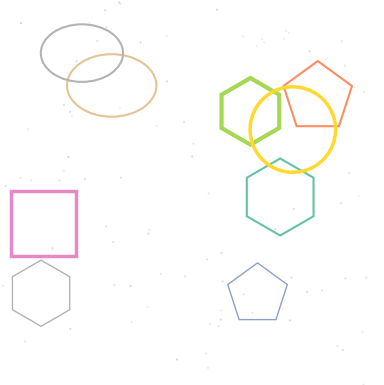[{"shape": "hexagon", "thickness": 1.5, "radius": 0.5, "center": [0.728, 0.488]}, {"shape": "pentagon", "thickness": 1.5, "radius": 0.47, "center": [0.825, 0.748]}, {"shape": "pentagon", "thickness": 1, "radius": 0.41, "center": [0.669, 0.236]}, {"shape": "square", "thickness": 2.5, "radius": 0.42, "center": [0.112, 0.42]}, {"shape": "hexagon", "thickness": 3, "radius": 0.43, "center": [0.65, 0.711]}, {"shape": "circle", "thickness": 2.5, "radius": 0.55, "center": [0.761, 0.663]}, {"shape": "oval", "thickness": 1.5, "radius": 0.58, "center": [0.29, 0.778]}, {"shape": "oval", "thickness": 1.5, "radius": 0.53, "center": [0.213, 0.862]}, {"shape": "hexagon", "thickness": 1, "radius": 0.43, "center": [0.107, 0.238]}]